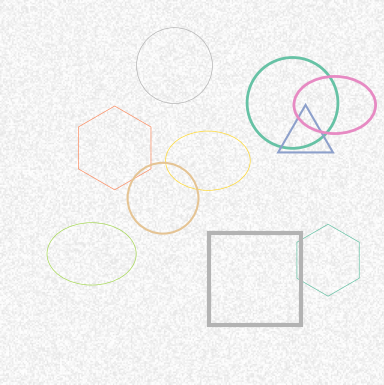[{"shape": "hexagon", "thickness": 0.5, "radius": 0.47, "center": [0.852, 0.324]}, {"shape": "circle", "thickness": 2, "radius": 0.59, "center": [0.76, 0.733]}, {"shape": "hexagon", "thickness": 0.5, "radius": 0.54, "center": [0.298, 0.616]}, {"shape": "triangle", "thickness": 1.5, "radius": 0.41, "center": [0.794, 0.645]}, {"shape": "oval", "thickness": 2, "radius": 0.53, "center": [0.87, 0.727]}, {"shape": "oval", "thickness": 0.5, "radius": 0.58, "center": [0.238, 0.341]}, {"shape": "oval", "thickness": 0.5, "radius": 0.55, "center": [0.54, 0.583]}, {"shape": "circle", "thickness": 1.5, "radius": 0.46, "center": [0.423, 0.485]}, {"shape": "square", "thickness": 3, "radius": 0.59, "center": [0.662, 0.275]}, {"shape": "circle", "thickness": 0.5, "radius": 0.49, "center": [0.453, 0.83]}]